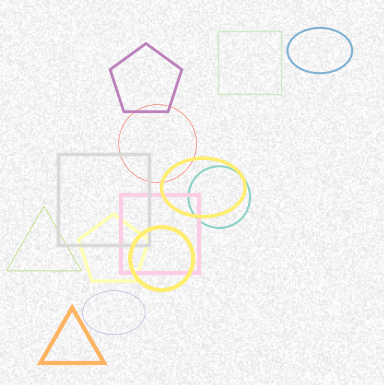[{"shape": "circle", "thickness": 1.5, "radius": 0.4, "center": [0.569, 0.488]}, {"shape": "pentagon", "thickness": 2.5, "radius": 0.48, "center": [0.295, 0.348]}, {"shape": "oval", "thickness": 0.5, "radius": 0.41, "center": [0.296, 0.188]}, {"shape": "circle", "thickness": 0.5, "radius": 0.51, "center": [0.409, 0.627]}, {"shape": "oval", "thickness": 1.5, "radius": 0.42, "center": [0.831, 0.869]}, {"shape": "triangle", "thickness": 3, "radius": 0.48, "center": [0.188, 0.105]}, {"shape": "triangle", "thickness": 0.5, "radius": 0.56, "center": [0.114, 0.353]}, {"shape": "square", "thickness": 3, "radius": 0.5, "center": [0.416, 0.392]}, {"shape": "square", "thickness": 2.5, "radius": 0.59, "center": [0.269, 0.482]}, {"shape": "pentagon", "thickness": 2, "radius": 0.49, "center": [0.379, 0.789]}, {"shape": "square", "thickness": 1, "radius": 0.41, "center": [0.648, 0.837]}, {"shape": "oval", "thickness": 2.5, "radius": 0.54, "center": [0.528, 0.513]}, {"shape": "circle", "thickness": 3, "radius": 0.41, "center": [0.42, 0.328]}]